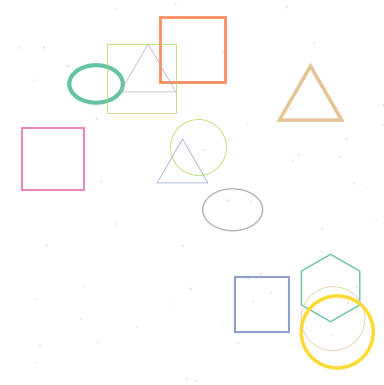[{"shape": "oval", "thickness": 3, "radius": 0.35, "center": [0.249, 0.782]}, {"shape": "hexagon", "thickness": 1, "radius": 0.44, "center": [0.859, 0.252]}, {"shape": "square", "thickness": 2, "radius": 0.42, "center": [0.499, 0.872]}, {"shape": "triangle", "thickness": 0.5, "radius": 0.38, "center": [0.474, 0.563]}, {"shape": "square", "thickness": 1.5, "radius": 0.35, "center": [0.681, 0.209]}, {"shape": "square", "thickness": 1.5, "radius": 0.4, "center": [0.136, 0.588]}, {"shape": "circle", "thickness": 0.5, "radius": 0.36, "center": [0.516, 0.617]}, {"shape": "square", "thickness": 0.5, "radius": 0.45, "center": [0.367, 0.796]}, {"shape": "circle", "thickness": 2.5, "radius": 0.47, "center": [0.876, 0.138]}, {"shape": "circle", "thickness": 0.5, "radius": 0.42, "center": [0.865, 0.172]}, {"shape": "triangle", "thickness": 2.5, "radius": 0.47, "center": [0.807, 0.735]}, {"shape": "oval", "thickness": 1, "radius": 0.39, "center": [0.604, 0.455]}, {"shape": "triangle", "thickness": 0.5, "radius": 0.42, "center": [0.385, 0.803]}]